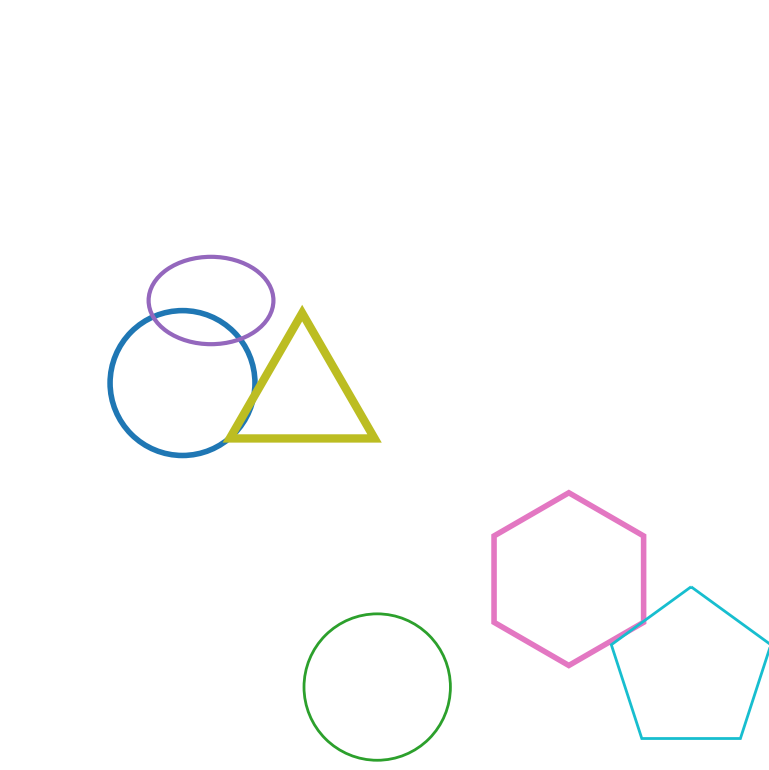[{"shape": "circle", "thickness": 2, "radius": 0.47, "center": [0.237, 0.503]}, {"shape": "circle", "thickness": 1, "radius": 0.48, "center": [0.49, 0.108]}, {"shape": "oval", "thickness": 1.5, "radius": 0.41, "center": [0.274, 0.61]}, {"shape": "hexagon", "thickness": 2, "radius": 0.56, "center": [0.739, 0.248]}, {"shape": "triangle", "thickness": 3, "radius": 0.54, "center": [0.392, 0.485]}, {"shape": "pentagon", "thickness": 1, "radius": 0.54, "center": [0.898, 0.129]}]